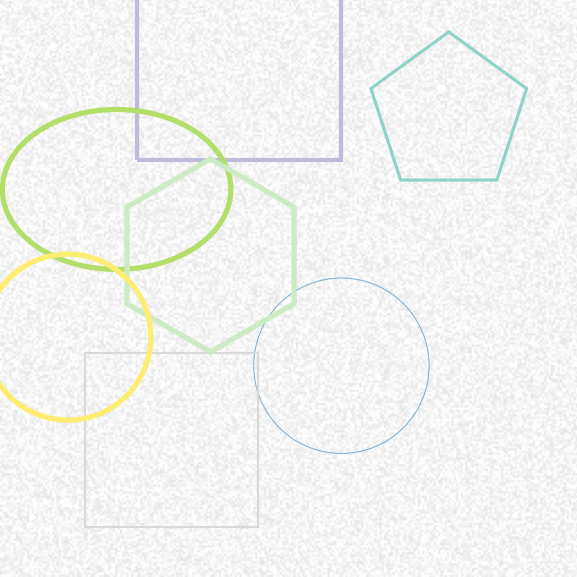[{"shape": "pentagon", "thickness": 1.5, "radius": 0.71, "center": [0.777, 0.802]}, {"shape": "square", "thickness": 2, "radius": 0.88, "center": [0.414, 0.898]}, {"shape": "circle", "thickness": 0.5, "radius": 0.76, "center": [0.591, 0.366]}, {"shape": "oval", "thickness": 2.5, "radius": 0.99, "center": [0.202, 0.671]}, {"shape": "square", "thickness": 1, "radius": 0.75, "center": [0.297, 0.237]}, {"shape": "hexagon", "thickness": 2.5, "radius": 0.84, "center": [0.365, 0.557]}, {"shape": "circle", "thickness": 2.5, "radius": 0.72, "center": [0.117, 0.415]}]